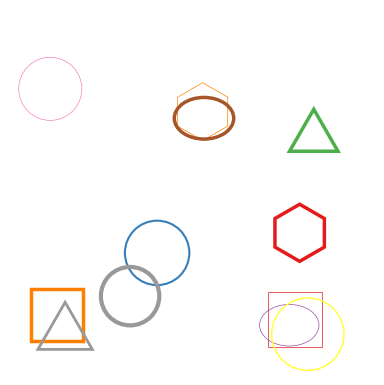[{"shape": "hexagon", "thickness": 2.5, "radius": 0.37, "center": [0.778, 0.395]}, {"shape": "square", "thickness": 0.5, "radius": 0.35, "center": [0.766, 0.17]}, {"shape": "circle", "thickness": 1.5, "radius": 0.42, "center": [0.408, 0.343]}, {"shape": "triangle", "thickness": 2.5, "radius": 0.36, "center": [0.815, 0.643]}, {"shape": "oval", "thickness": 0.5, "radius": 0.39, "center": [0.751, 0.155]}, {"shape": "square", "thickness": 2.5, "radius": 0.34, "center": [0.148, 0.182]}, {"shape": "hexagon", "thickness": 0.5, "radius": 0.38, "center": [0.526, 0.71]}, {"shape": "circle", "thickness": 1, "radius": 0.47, "center": [0.8, 0.132]}, {"shape": "oval", "thickness": 2.5, "radius": 0.39, "center": [0.53, 0.693]}, {"shape": "circle", "thickness": 0.5, "radius": 0.41, "center": [0.131, 0.769]}, {"shape": "triangle", "thickness": 2, "radius": 0.41, "center": [0.169, 0.133]}, {"shape": "circle", "thickness": 3, "radius": 0.38, "center": [0.338, 0.231]}]